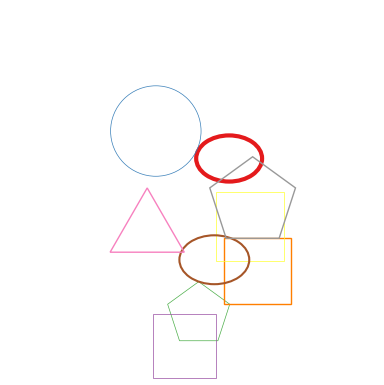[{"shape": "oval", "thickness": 3, "radius": 0.43, "center": [0.595, 0.588]}, {"shape": "circle", "thickness": 0.5, "radius": 0.59, "center": [0.405, 0.66]}, {"shape": "pentagon", "thickness": 0.5, "radius": 0.42, "center": [0.516, 0.184]}, {"shape": "square", "thickness": 0.5, "radius": 0.41, "center": [0.479, 0.102]}, {"shape": "square", "thickness": 1, "radius": 0.43, "center": [0.668, 0.296]}, {"shape": "square", "thickness": 0.5, "radius": 0.45, "center": [0.649, 0.411]}, {"shape": "oval", "thickness": 1.5, "radius": 0.45, "center": [0.557, 0.325]}, {"shape": "triangle", "thickness": 1, "radius": 0.56, "center": [0.382, 0.401]}, {"shape": "pentagon", "thickness": 1, "radius": 0.59, "center": [0.656, 0.476]}]